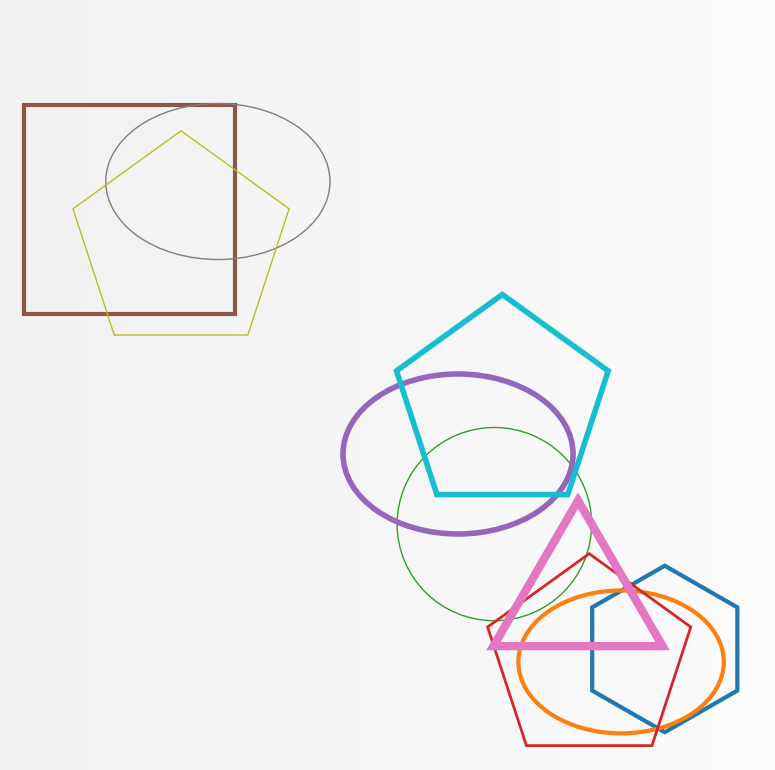[{"shape": "hexagon", "thickness": 1.5, "radius": 0.54, "center": [0.858, 0.157]}, {"shape": "oval", "thickness": 1.5, "radius": 0.66, "center": [0.801, 0.14]}, {"shape": "circle", "thickness": 0.5, "radius": 0.63, "center": [0.638, 0.319]}, {"shape": "pentagon", "thickness": 1, "radius": 0.69, "center": [0.76, 0.143]}, {"shape": "oval", "thickness": 2, "radius": 0.74, "center": [0.591, 0.41]}, {"shape": "square", "thickness": 1.5, "radius": 0.68, "center": [0.167, 0.728]}, {"shape": "triangle", "thickness": 3, "radius": 0.63, "center": [0.746, 0.224]}, {"shape": "oval", "thickness": 0.5, "radius": 0.72, "center": [0.281, 0.764]}, {"shape": "pentagon", "thickness": 0.5, "radius": 0.73, "center": [0.234, 0.684]}, {"shape": "pentagon", "thickness": 2, "radius": 0.72, "center": [0.648, 0.474]}]